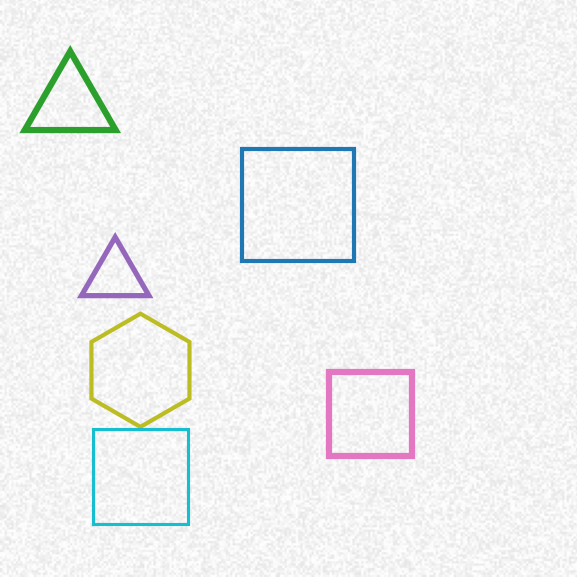[{"shape": "square", "thickness": 2, "radius": 0.48, "center": [0.516, 0.644]}, {"shape": "triangle", "thickness": 3, "radius": 0.45, "center": [0.122, 0.819]}, {"shape": "triangle", "thickness": 2.5, "radius": 0.34, "center": [0.199, 0.521]}, {"shape": "square", "thickness": 3, "radius": 0.36, "center": [0.642, 0.283]}, {"shape": "hexagon", "thickness": 2, "radius": 0.49, "center": [0.243, 0.358]}, {"shape": "square", "thickness": 1.5, "radius": 0.41, "center": [0.243, 0.173]}]